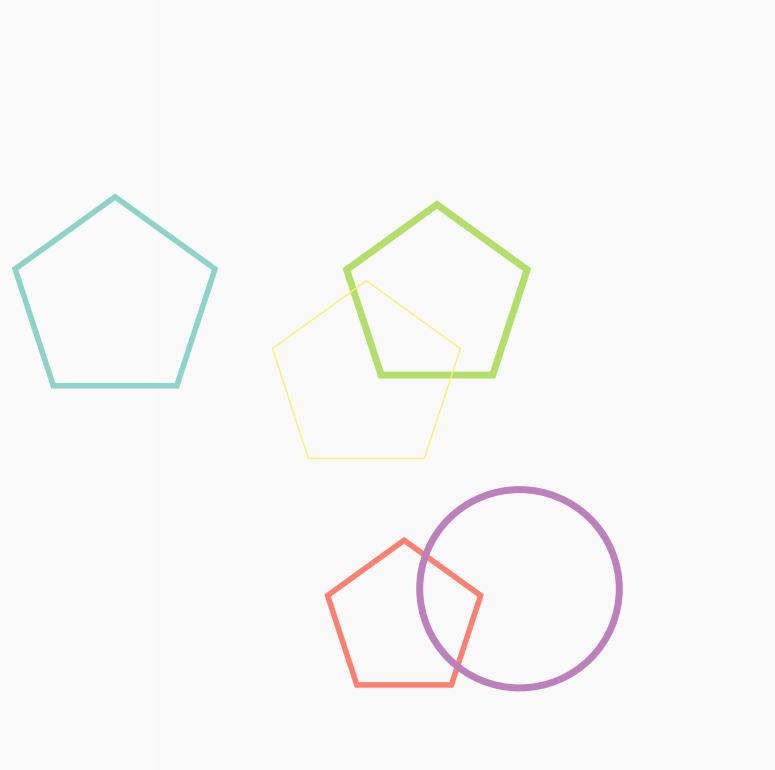[{"shape": "pentagon", "thickness": 2, "radius": 0.68, "center": [0.148, 0.609]}, {"shape": "pentagon", "thickness": 2, "radius": 0.52, "center": [0.521, 0.195]}, {"shape": "pentagon", "thickness": 2.5, "radius": 0.61, "center": [0.564, 0.612]}, {"shape": "circle", "thickness": 2.5, "radius": 0.64, "center": [0.67, 0.235]}, {"shape": "pentagon", "thickness": 0.5, "radius": 0.64, "center": [0.473, 0.508]}]